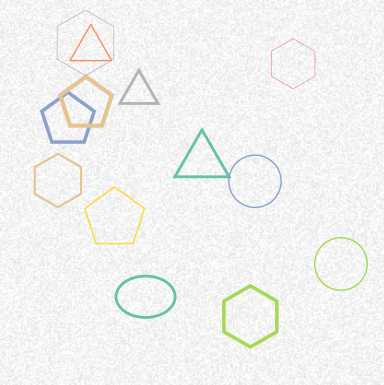[{"shape": "triangle", "thickness": 2, "radius": 0.41, "center": [0.525, 0.582]}, {"shape": "oval", "thickness": 2, "radius": 0.38, "center": [0.378, 0.229]}, {"shape": "triangle", "thickness": 1, "radius": 0.31, "center": [0.236, 0.874]}, {"shape": "circle", "thickness": 1, "radius": 0.34, "center": [0.662, 0.529]}, {"shape": "pentagon", "thickness": 2.5, "radius": 0.36, "center": [0.177, 0.689]}, {"shape": "hexagon", "thickness": 0.5, "radius": 0.33, "center": [0.762, 0.834]}, {"shape": "hexagon", "thickness": 2.5, "radius": 0.4, "center": [0.65, 0.178]}, {"shape": "circle", "thickness": 1, "radius": 0.34, "center": [0.886, 0.314]}, {"shape": "pentagon", "thickness": 1, "radius": 0.41, "center": [0.298, 0.433]}, {"shape": "hexagon", "thickness": 1.5, "radius": 0.35, "center": [0.151, 0.531]}, {"shape": "pentagon", "thickness": 3, "radius": 0.35, "center": [0.223, 0.731]}, {"shape": "hexagon", "thickness": 0.5, "radius": 0.42, "center": [0.222, 0.889]}, {"shape": "triangle", "thickness": 2, "radius": 0.29, "center": [0.361, 0.76]}]